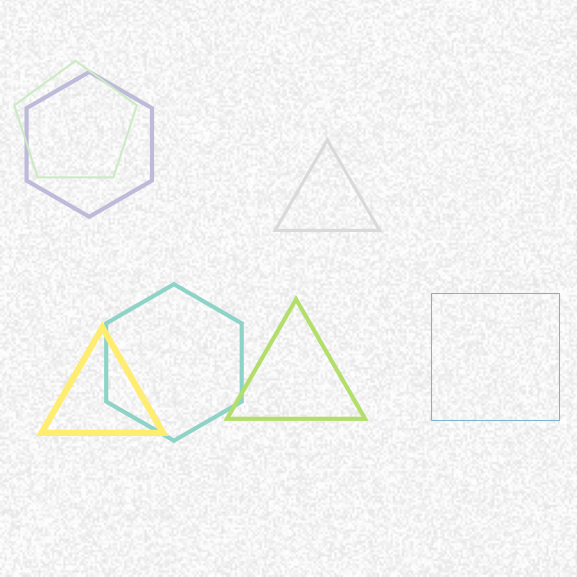[{"shape": "hexagon", "thickness": 2, "radius": 0.68, "center": [0.301, 0.372]}, {"shape": "hexagon", "thickness": 2, "radius": 0.63, "center": [0.155, 0.749]}, {"shape": "square", "thickness": 0.5, "radius": 0.55, "center": [0.857, 0.382]}, {"shape": "triangle", "thickness": 2, "radius": 0.69, "center": [0.513, 0.343]}, {"shape": "triangle", "thickness": 1.5, "radius": 0.52, "center": [0.567, 0.652]}, {"shape": "pentagon", "thickness": 1, "radius": 0.56, "center": [0.131, 0.782]}, {"shape": "triangle", "thickness": 3, "radius": 0.61, "center": [0.177, 0.31]}]